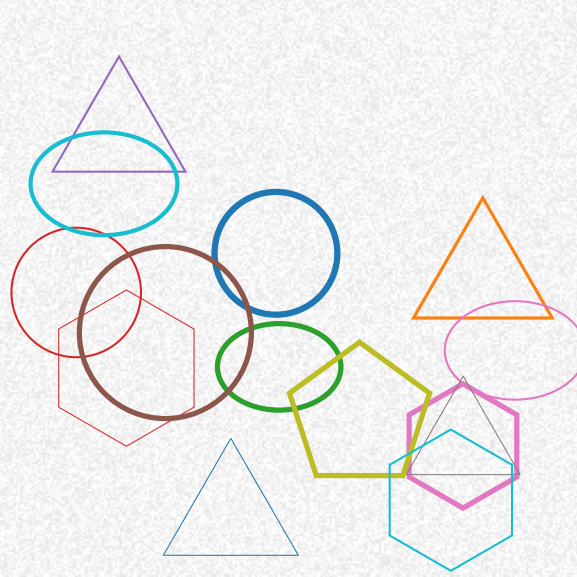[{"shape": "circle", "thickness": 3, "radius": 0.53, "center": [0.478, 0.561]}, {"shape": "triangle", "thickness": 0.5, "radius": 0.67, "center": [0.4, 0.105]}, {"shape": "triangle", "thickness": 1.5, "radius": 0.69, "center": [0.836, 0.518]}, {"shape": "oval", "thickness": 2.5, "radius": 0.53, "center": [0.483, 0.364]}, {"shape": "circle", "thickness": 1, "radius": 0.56, "center": [0.132, 0.493]}, {"shape": "hexagon", "thickness": 0.5, "radius": 0.68, "center": [0.219, 0.362]}, {"shape": "triangle", "thickness": 1, "radius": 0.66, "center": [0.206, 0.768]}, {"shape": "circle", "thickness": 2.5, "radius": 0.74, "center": [0.286, 0.423]}, {"shape": "oval", "thickness": 1, "radius": 0.61, "center": [0.892, 0.392]}, {"shape": "hexagon", "thickness": 2.5, "radius": 0.54, "center": [0.802, 0.227]}, {"shape": "triangle", "thickness": 0.5, "radius": 0.57, "center": [0.802, 0.234]}, {"shape": "pentagon", "thickness": 2.5, "radius": 0.64, "center": [0.623, 0.279]}, {"shape": "hexagon", "thickness": 1, "radius": 0.61, "center": [0.781, 0.133]}, {"shape": "oval", "thickness": 2, "radius": 0.64, "center": [0.18, 0.681]}]